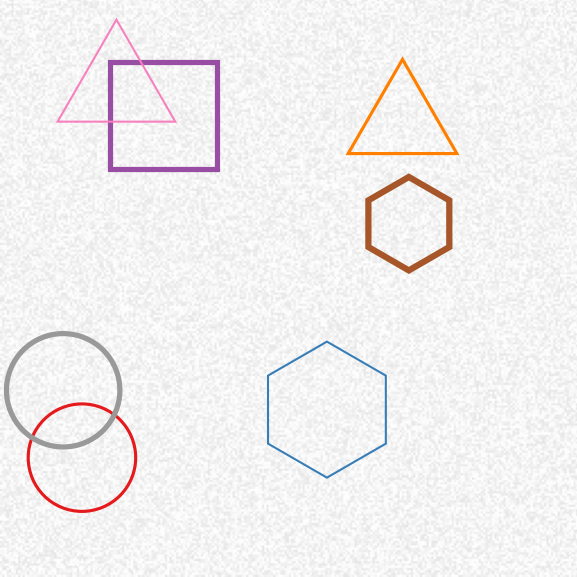[{"shape": "circle", "thickness": 1.5, "radius": 0.47, "center": [0.142, 0.207]}, {"shape": "hexagon", "thickness": 1, "radius": 0.59, "center": [0.566, 0.29]}, {"shape": "square", "thickness": 2.5, "radius": 0.47, "center": [0.283, 0.799]}, {"shape": "triangle", "thickness": 1.5, "radius": 0.54, "center": [0.697, 0.788]}, {"shape": "hexagon", "thickness": 3, "radius": 0.4, "center": [0.708, 0.612]}, {"shape": "triangle", "thickness": 1, "radius": 0.59, "center": [0.202, 0.847]}, {"shape": "circle", "thickness": 2.5, "radius": 0.49, "center": [0.109, 0.323]}]